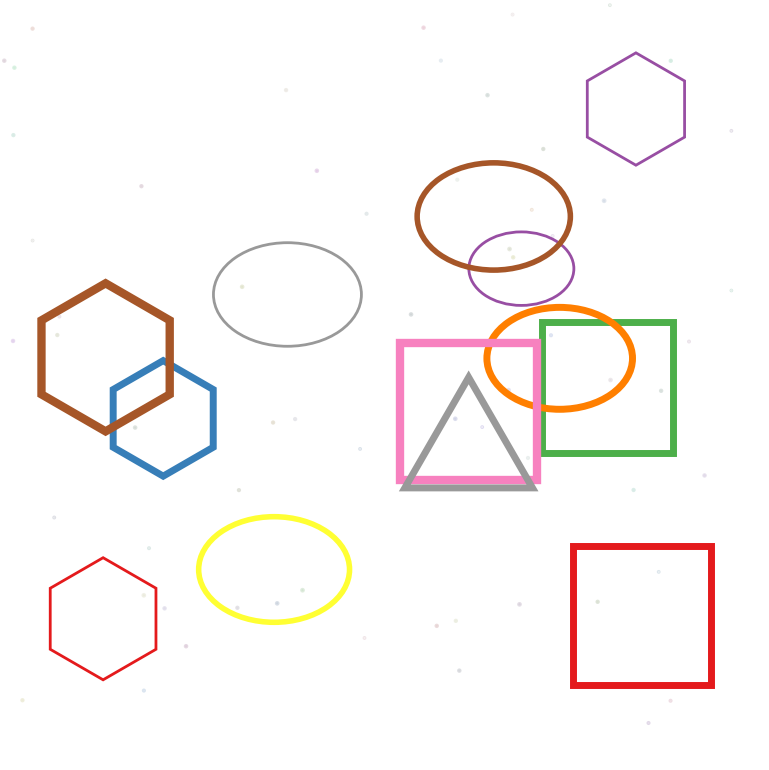[{"shape": "square", "thickness": 2.5, "radius": 0.45, "center": [0.834, 0.201]}, {"shape": "hexagon", "thickness": 1, "radius": 0.4, "center": [0.134, 0.196]}, {"shape": "hexagon", "thickness": 2.5, "radius": 0.38, "center": [0.212, 0.457]}, {"shape": "square", "thickness": 2.5, "radius": 0.43, "center": [0.789, 0.497]}, {"shape": "hexagon", "thickness": 1, "radius": 0.36, "center": [0.826, 0.858]}, {"shape": "oval", "thickness": 1, "radius": 0.34, "center": [0.677, 0.651]}, {"shape": "oval", "thickness": 2.5, "radius": 0.47, "center": [0.727, 0.535]}, {"shape": "oval", "thickness": 2, "radius": 0.49, "center": [0.356, 0.26]}, {"shape": "oval", "thickness": 2, "radius": 0.5, "center": [0.641, 0.719]}, {"shape": "hexagon", "thickness": 3, "radius": 0.48, "center": [0.137, 0.536]}, {"shape": "square", "thickness": 3, "radius": 0.45, "center": [0.608, 0.466]}, {"shape": "triangle", "thickness": 2.5, "radius": 0.48, "center": [0.609, 0.414]}, {"shape": "oval", "thickness": 1, "radius": 0.48, "center": [0.373, 0.618]}]